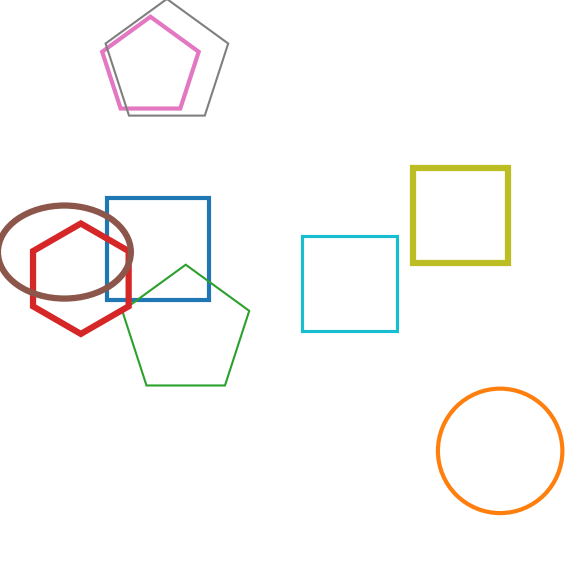[{"shape": "square", "thickness": 2, "radius": 0.44, "center": [0.273, 0.568]}, {"shape": "circle", "thickness": 2, "radius": 0.54, "center": [0.866, 0.218]}, {"shape": "pentagon", "thickness": 1, "radius": 0.58, "center": [0.322, 0.425]}, {"shape": "hexagon", "thickness": 3, "radius": 0.48, "center": [0.14, 0.517]}, {"shape": "oval", "thickness": 3, "radius": 0.58, "center": [0.112, 0.563]}, {"shape": "pentagon", "thickness": 2, "radius": 0.44, "center": [0.261, 0.882]}, {"shape": "pentagon", "thickness": 1, "radius": 0.56, "center": [0.289, 0.889]}, {"shape": "square", "thickness": 3, "radius": 0.41, "center": [0.797, 0.626]}, {"shape": "square", "thickness": 1.5, "radius": 0.41, "center": [0.605, 0.508]}]